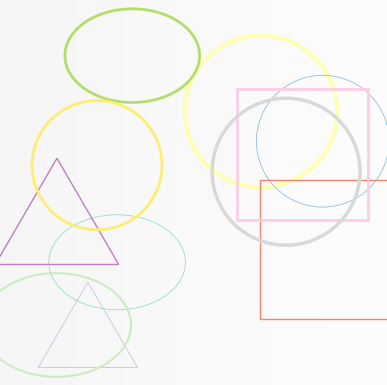[{"shape": "oval", "thickness": 0.5, "radius": 0.88, "center": [0.302, 0.319]}, {"shape": "circle", "thickness": 3, "radius": 0.98, "center": [0.673, 0.711]}, {"shape": "triangle", "thickness": 0.5, "radius": 0.74, "center": [0.227, 0.119]}, {"shape": "square", "thickness": 1, "radius": 0.91, "center": [0.853, 0.352]}, {"shape": "circle", "thickness": 0.5, "radius": 0.86, "center": [0.833, 0.633]}, {"shape": "oval", "thickness": 2, "radius": 0.87, "center": [0.341, 0.855]}, {"shape": "square", "thickness": 2, "radius": 0.85, "center": [0.781, 0.599]}, {"shape": "circle", "thickness": 2.5, "radius": 0.95, "center": [0.738, 0.554]}, {"shape": "triangle", "thickness": 1, "radius": 0.92, "center": [0.147, 0.405]}, {"shape": "oval", "thickness": 1.5, "radius": 0.96, "center": [0.146, 0.156]}, {"shape": "circle", "thickness": 2, "radius": 0.84, "center": [0.25, 0.571]}]